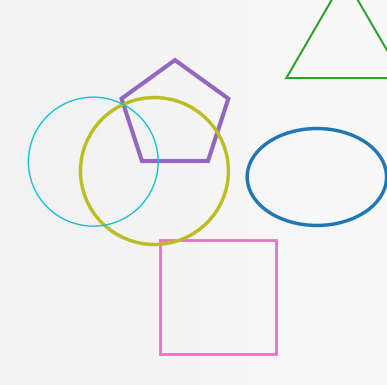[{"shape": "oval", "thickness": 2.5, "radius": 0.9, "center": [0.818, 0.54]}, {"shape": "triangle", "thickness": 1.5, "radius": 0.87, "center": [0.89, 0.884]}, {"shape": "pentagon", "thickness": 3, "radius": 0.72, "center": [0.452, 0.699]}, {"shape": "square", "thickness": 2, "radius": 0.74, "center": [0.562, 0.229]}, {"shape": "circle", "thickness": 2.5, "radius": 0.95, "center": [0.399, 0.556]}, {"shape": "circle", "thickness": 1, "radius": 0.84, "center": [0.241, 0.58]}]